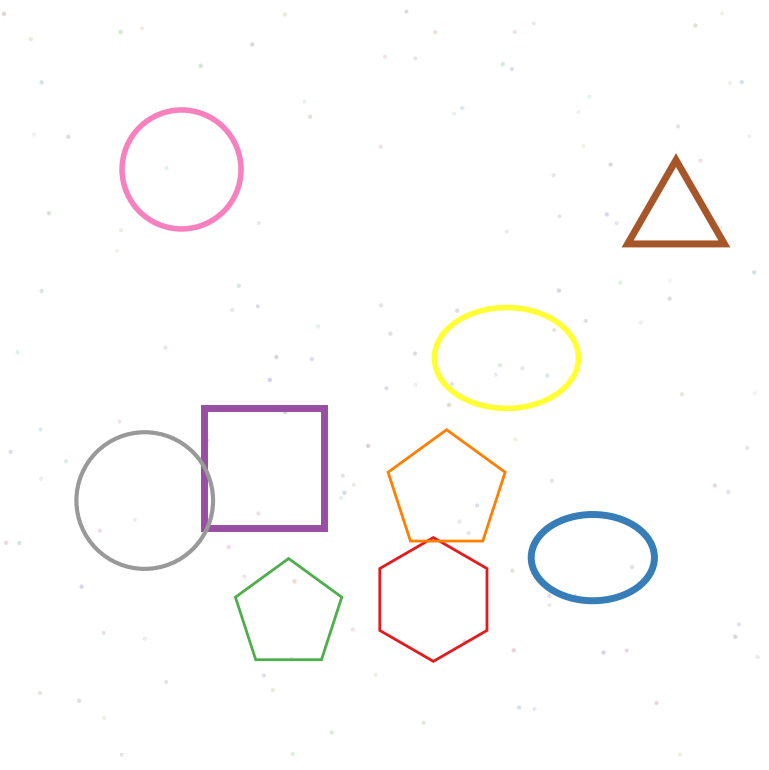[{"shape": "hexagon", "thickness": 1, "radius": 0.4, "center": [0.563, 0.221]}, {"shape": "oval", "thickness": 2.5, "radius": 0.4, "center": [0.77, 0.276]}, {"shape": "pentagon", "thickness": 1, "radius": 0.36, "center": [0.375, 0.202]}, {"shape": "square", "thickness": 2.5, "radius": 0.39, "center": [0.343, 0.392]}, {"shape": "pentagon", "thickness": 1, "radius": 0.4, "center": [0.58, 0.362]}, {"shape": "oval", "thickness": 2, "radius": 0.47, "center": [0.658, 0.535]}, {"shape": "triangle", "thickness": 2.5, "radius": 0.36, "center": [0.878, 0.72]}, {"shape": "circle", "thickness": 2, "radius": 0.39, "center": [0.236, 0.78]}, {"shape": "circle", "thickness": 1.5, "radius": 0.44, "center": [0.188, 0.35]}]